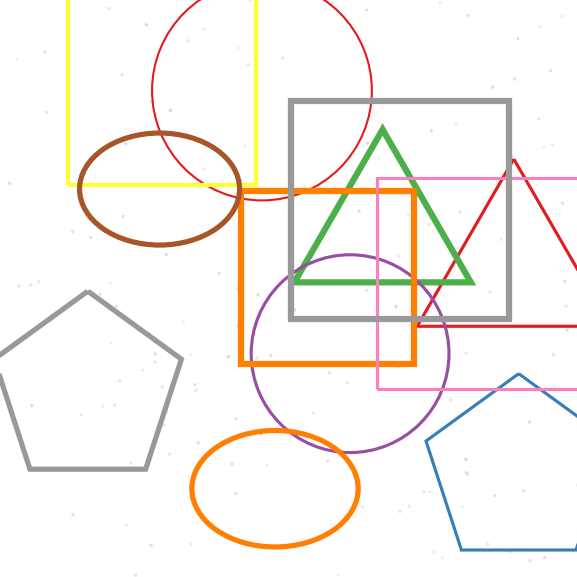[{"shape": "triangle", "thickness": 1.5, "radius": 0.97, "center": [0.89, 0.531]}, {"shape": "circle", "thickness": 1, "radius": 0.95, "center": [0.454, 0.842]}, {"shape": "pentagon", "thickness": 1.5, "radius": 0.84, "center": [0.898, 0.183]}, {"shape": "triangle", "thickness": 3, "radius": 0.88, "center": [0.663, 0.598]}, {"shape": "circle", "thickness": 1.5, "radius": 0.86, "center": [0.606, 0.387]}, {"shape": "square", "thickness": 3, "radius": 0.75, "center": [0.567, 0.518]}, {"shape": "oval", "thickness": 2.5, "radius": 0.72, "center": [0.476, 0.153]}, {"shape": "square", "thickness": 2, "radius": 0.81, "center": [0.281, 0.842]}, {"shape": "oval", "thickness": 2.5, "radius": 0.69, "center": [0.276, 0.672]}, {"shape": "square", "thickness": 1.5, "radius": 0.91, "center": [0.836, 0.509]}, {"shape": "pentagon", "thickness": 2.5, "radius": 0.85, "center": [0.152, 0.325]}, {"shape": "square", "thickness": 3, "radius": 0.95, "center": [0.693, 0.635]}]